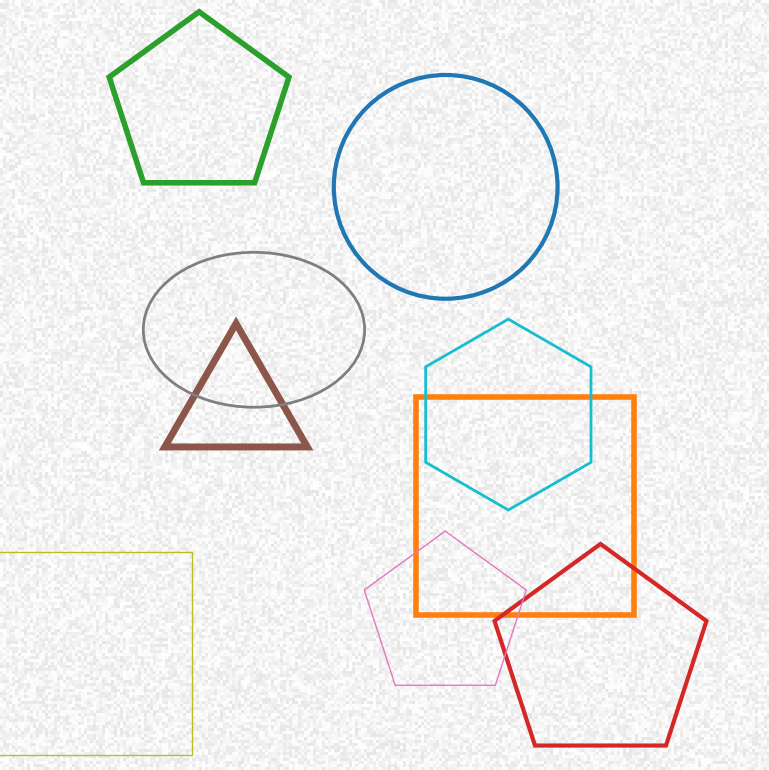[{"shape": "circle", "thickness": 1.5, "radius": 0.73, "center": [0.579, 0.757]}, {"shape": "square", "thickness": 2, "radius": 0.71, "center": [0.682, 0.343]}, {"shape": "pentagon", "thickness": 2, "radius": 0.61, "center": [0.259, 0.862]}, {"shape": "pentagon", "thickness": 1.5, "radius": 0.72, "center": [0.78, 0.149]}, {"shape": "triangle", "thickness": 2.5, "radius": 0.53, "center": [0.307, 0.473]}, {"shape": "pentagon", "thickness": 0.5, "radius": 0.55, "center": [0.578, 0.2]}, {"shape": "oval", "thickness": 1, "radius": 0.72, "center": [0.33, 0.572]}, {"shape": "square", "thickness": 0.5, "radius": 0.66, "center": [0.117, 0.151]}, {"shape": "hexagon", "thickness": 1, "radius": 0.62, "center": [0.66, 0.462]}]